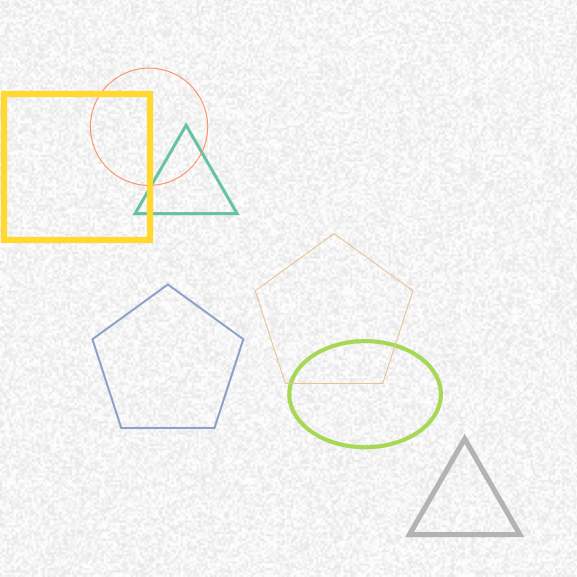[{"shape": "triangle", "thickness": 1.5, "radius": 0.51, "center": [0.322, 0.68]}, {"shape": "circle", "thickness": 0.5, "radius": 0.51, "center": [0.258, 0.78]}, {"shape": "pentagon", "thickness": 1, "radius": 0.69, "center": [0.291, 0.369]}, {"shape": "oval", "thickness": 2, "radius": 0.66, "center": [0.632, 0.317]}, {"shape": "square", "thickness": 3, "radius": 0.63, "center": [0.133, 0.71]}, {"shape": "pentagon", "thickness": 0.5, "radius": 0.72, "center": [0.578, 0.451]}, {"shape": "triangle", "thickness": 2.5, "radius": 0.55, "center": [0.805, 0.129]}]